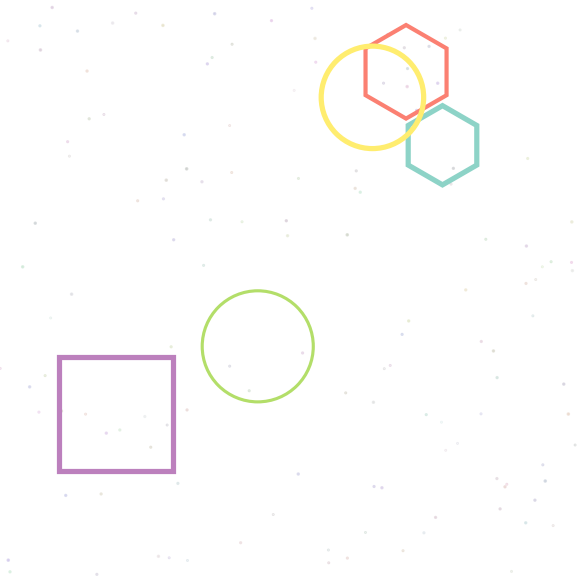[{"shape": "hexagon", "thickness": 2.5, "radius": 0.34, "center": [0.766, 0.748]}, {"shape": "hexagon", "thickness": 2, "radius": 0.41, "center": [0.703, 0.875]}, {"shape": "circle", "thickness": 1.5, "radius": 0.48, "center": [0.446, 0.399]}, {"shape": "square", "thickness": 2.5, "radius": 0.49, "center": [0.201, 0.282]}, {"shape": "circle", "thickness": 2.5, "radius": 0.44, "center": [0.645, 0.831]}]